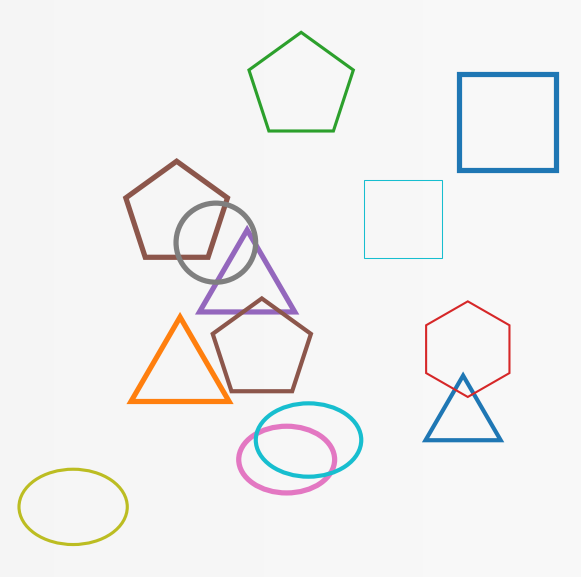[{"shape": "triangle", "thickness": 2, "radius": 0.37, "center": [0.797, 0.274]}, {"shape": "square", "thickness": 2.5, "radius": 0.42, "center": [0.873, 0.788]}, {"shape": "triangle", "thickness": 2.5, "radius": 0.49, "center": [0.31, 0.353]}, {"shape": "pentagon", "thickness": 1.5, "radius": 0.47, "center": [0.518, 0.849]}, {"shape": "hexagon", "thickness": 1, "radius": 0.41, "center": [0.805, 0.395]}, {"shape": "triangle", "thickness": 2.5, "radius": 0.47, "center": [0.425, 0.506]}, {"shape": "pentagon", "thickness": 2.5, "radius": 0.46, "center": [0.304, 0.628]}, {"shape": "pentagon", "thickness": 2, "radius": 0.44, "center": [0.45, 0.394]}, {"shape": "oval", "thickness": 2.5, "radius": 0.41, "center": [0.493, 0.203]}, {"shape": "circle", "thickness": 2.5, "radius": 0.34, "center": [0.371, 0.579]}, {"shape": "oval", "thickness": 1.5, "radius": 0.47, "center": [0.126, 0.121]}, {"shape": "square", "thickness": 0.5, "radius": 0.34, "center": [0.693, 0.62]}, {"shape": "oval", "thickness": 2, "radius": 0.45, "center": [0.531, 0.237]}]